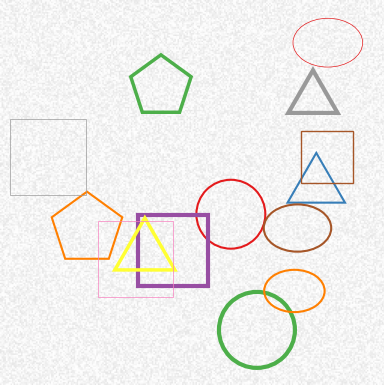[{"shape": "oval", "thickness": 0.5, "radius": 0.45, "center": [0.851, 0.889]}, {"shape": "circle", "thickness": 1.5, "radius": 0.45, "center": [0.6, 0.444]}, {"shape": "triangle", "thickness": 1.5, "radius": 0.43, "center": [0.822, 0.517]}, {"shape": "pentagon", "thickness": 2.5, "radius": 0.41, "center": [0.418, 0.775]}, {"shape": "circle", "thickness": 3, "radius": 0.49, "center": [0.667, 0.143]}, {"shape": "square", "thickness": 3, "radius": 0.46, "center": [0.449, 0.349]}, {"shape": "pentagon", "thickness": 1.5, "radius": 0.48, "center": [0.226, 0.406]}, {"shape": "oval", "thickness": 1.5, "radius": 0.39, "center": [0.765, 0.244]}, {"shape": "triangle", "thickness": 2.5, "radius": 0.45, "center": [0.376, 0.344]}, {"shape": "square", "thickness": 1, "radius": 0.34, "center": [0.849, 0.593]}, {"shape": "oval", "thickness": 1.5, "radius": 0.44, "center": [0.773, 0.408]}, {"shape": "square", "thickness": 0.5, "radius": 0.49, "center": [0.351, 0.327]}, {"shape": "triangle", "thickness": 3, "radius": 0.37, "center": [0.813, 0.744]}, {"shape": "square", "thickness": 0.5, "radius": 0.49, "center": [0.124, 0.593]}]